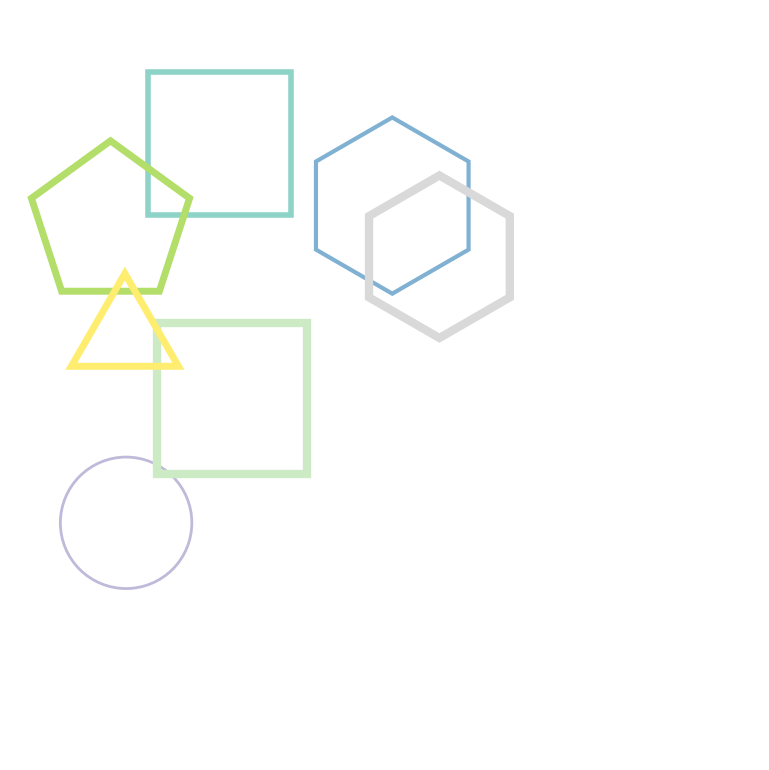[{"shape": "square", "thickness": 2, "radius": 0.46, "center": [0.285, 0.814]}, {"shape": "circle", "thickness": 1, "radius": 0.43, "center": [0.164, 0.321]}, {"shape": "hexagon", "thickness": 1.5, "radius": 0.57, "center": [0.509, 0.733]}, {"shape": "pentagon", "thickness": 2.5, "radius": 0.54, "center": [0.144, 0.709]}, {"shape": "hexagon", "thickness": 3, "radius": 0.53, "center": [0.571, 0.667]}, {"shape": "square", "thickness": 3, "radius": 0.49, "center": [0.301, 0.483]}, {"shape": "triangle", "thickness": 2.5, "radius": 0.4, "center": [0.162, 0.564]}]